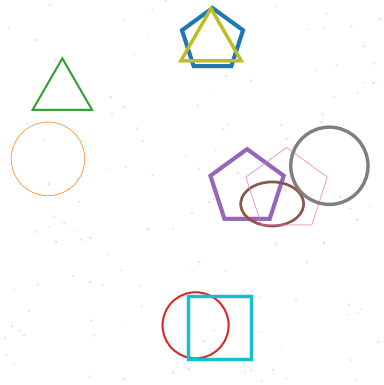[{"shape": "pentagon", "thickness": 3, "radius": 0.42, "center": [0.552, 0.896]}, {"shape": "circle", "thickness": 0.5, "radius": 0.48, "center": [0.125, 0.587]}, {"shape": "triangle", "thickness": 1.5, "radius": 0.45, "center": [0.162, 0.759]}, {"shape": "circle", "thickness": 1.5, "radius": 0.43, "center": [0.508, 0.155]}, {"shape": "pentagon", "thickness": 3, "radius": 0.5, "center": [0.642, 0.513]}, {"shape": "oval", "thickness": 2, "radius": 0.41, "center": [0.707, 0.47]}, {"shape": "pentagon", "thickness": 0.5, "radius": 0.56, "center": [0.744, 0.506]}, {"shape": "circle", "thickness": 2.5, "radius": 0.5, "center": [0.855, 0.569]}, {"shape": "triangle", "thickness": 2.5, "radius": 0.45, "center": [0.548, 0.887]}, {"shape": "square", "thickness": 2.5, "radius": 0.41, "center": [0.569, 0.15]}]